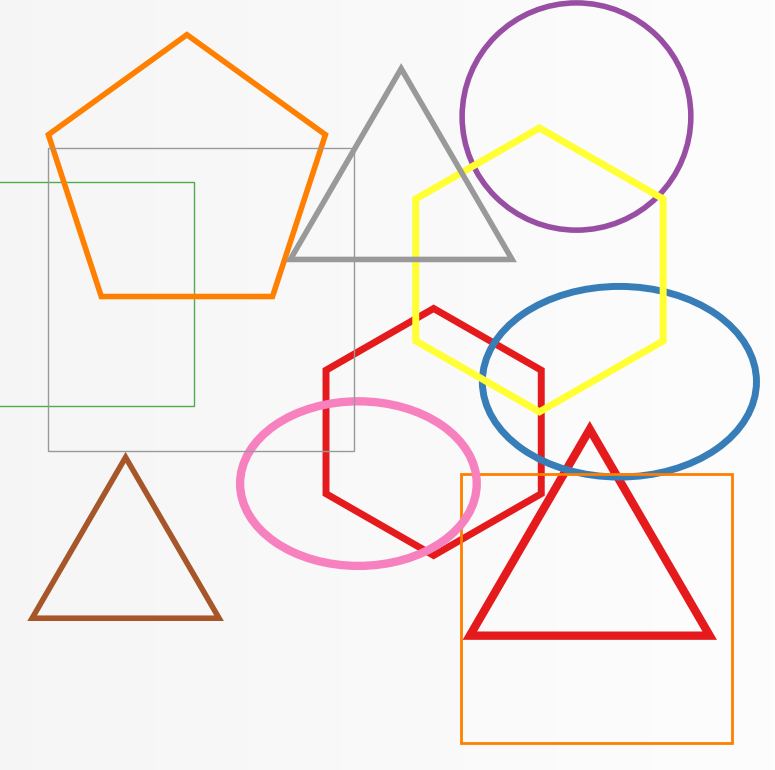[{"shape": "triangle", "thickness": 3, "radius": 0.89, "center": [0.761, 0.264]}, {"shape": "hexagon", "thickness": 2.5, "radius": 0.8, "center": [0.56, 0.439]}, {"shape": "oval", "thickness": 2.5, "radius": 0.88, "center": [0.799, 0.504]}, {"shape": "square", "thickness": 0.5, "radius": 0.73, "center": [0.105, 0.618]}, {"shape": "circle", "thickness": 2, "radius": 0.74, "center": [0.744, 0.849]}, {"shape": "square", "thickness": 1, "radius": 0.87, "center": [0.769, 0.21]}, {"shape": "pentagon", "thickness": 2, "radius": 0.94, "center": [0.241, 0.767]}, {"shape": "hexagon", "thickness": 2.5, "radius": 0.92, "center": [0.696, 0.649]}, {"shape": "triangle", "thickness": 2, "radius": 0.7, "center": [0.162, 0.267]}, {"shape": "oval", "thickness": 3, "radius": 0.76, "center": [0.462, 0.372]}, {"shape": "triangle", "thickness": 2, "radius": 0.83, "center": [0.518, 0.746]}, {"shape": "square", "thickness": 0.5, "radius": 0.98, "center": [0.259, 0.611]}]